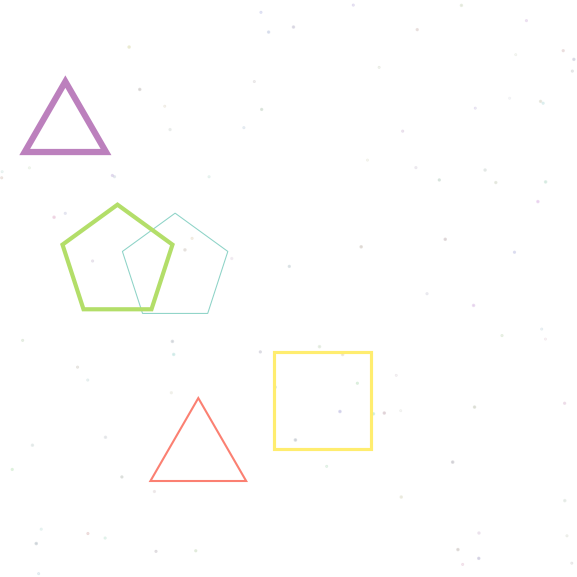[{"shape": "pentagon", "thickness": 0.5, "radius": 0.48, "center": [0.303, 0.534]}, {"shape": "triangle", "thickness": 1, "radius": 0.48, "center": [0.343, 0.214]}, {"shape": "pentagon", "thickness": 2, "radius": 0.5, "center": [0.203, 0.545]}, {"shape": "triangle", "thickness": 3, "radius": 0.41, "center": [0.113, 0.777]}, {"shape": "square", "thickness": 1.5, "radius": 0.42, "center": [0.558, 0.306]}]